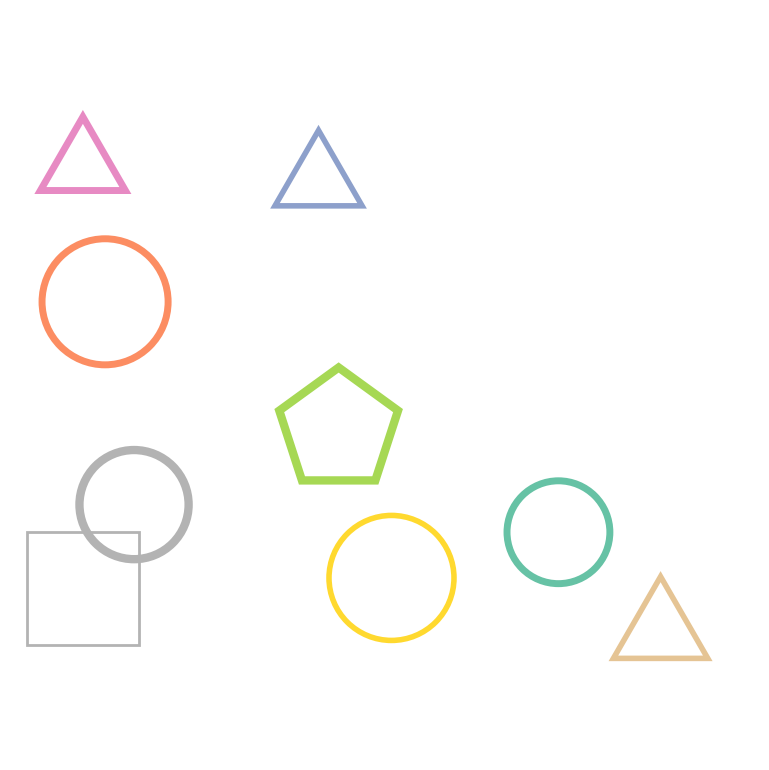[{"shape": "circle", "thickness": 2.5, "radius": 0.33, "center": [0.725, 0.309]}, {"shape": "circle", "thickness": 2.5, "radius": 0.41, "center": [0.136, 0.608]}, {"shape": "triangle", "thickness": 2, "radius": 0.33, "center": [0.414, 0.765]}, {"shape": "triangle", "thickness": 2.5, "radius": 0.32, "center": [0.108, 0.784]}, {"shape": "pentagon", "thickness": 3, "radius": 0.41, "center": [0.44, 0.442]}, {"shape": "circle", "thickness": 2, "radius": 0.41, "center": [0.508, 0.249]}, {"shape": "triangle", "thickness": 2, "radius": 0.35, "center": [0.858, 0.18]}, {"shape": "circle", "thickness": 3, "radius": 0.35, "center": [0.174, 0.345]}, {"shape": "square", "thickness": 1, "radius": 0.36, "center": [0.108, 0.236]}]